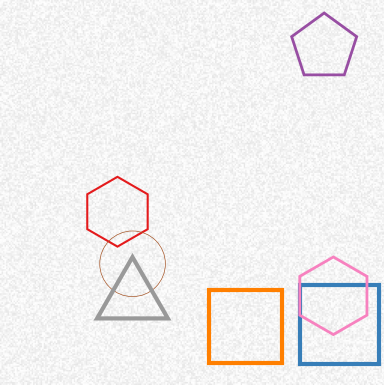[{"shape": "hexagon", "thickness": 1.5, "radius": 0.45, "center": [0.305, 0.45]}, {"shape": "square", "thickness": 3, "radius": 0.52, "center": [0.882, 0.157]}, {"shape": "pentagon", "thickness": 2, "radius": 0.44, "center": [0.842, 0.877]}, {"shape": "square", "thickness": 3, "radius": 0.48, "center": [0.637, 0.152]}, {"shape": "circle", "thickness": 0.5, "radius": 0.43, "center": [0.344, 0.315]}, {"shape": "hexagon", "thickness": 2, "radius": 0.5, "center": [0.866, 0.232]}, {"shape": "triangle", "thickness": 3, "radius": 0.53, "center": [0.344, 0.226]}]